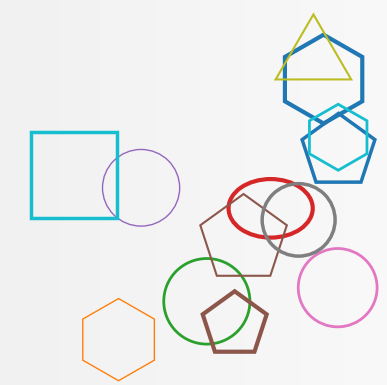[{"shape": "hexagon", "thickness": 3, "radius": 0.58, "center": [0.835, 0.795]}, {"shape": "pentagon", "thickness": 2.5, "radius": 0.49, "center": [0.874, 0.607]}, {"shape": "hexagon", "thickness": 1, "radius": 0.53, "center": [0.306, 0.118]}, {"shape": "circle", "thickness": 2, "radius": 0.56, "center": [0.534, 0.217]}, {"shape": "oval", "thickness": 3, "radius": 0.54, "center": [0.698, 0.459]}, {"shape": "circle", "thickness": 1, "radius": 0.5, "center": [0.364, 0.512]}, {"shape": "pentagon", "thickness": 1.5, "radius": 0.59, "center": [0.629, 0.379]}, {"shape": "pentagon", "thickness": 3, "radius": 0.43, "center": [0.606, 0.157]}, {"shape": "circle", "thickness": 2, "radius": 0.51, "center": [0.871, 0.253]}, {"shape": "circle", "thickness": 2.5, "radius": 0.47, "center": [0.771, 0.429]}, {"shape": "triangle", "thickness": 1.5, "radius": 0.56, "center": [0.809, 0.85]}, {"shape": "square", "thickness": 2.5, "radius": 0.55, "center": [0.192, 0.545]}, {"shape": "hexagon", "thickness": 2, "radius": 0.43, "center": [0.873, 0.644]}]